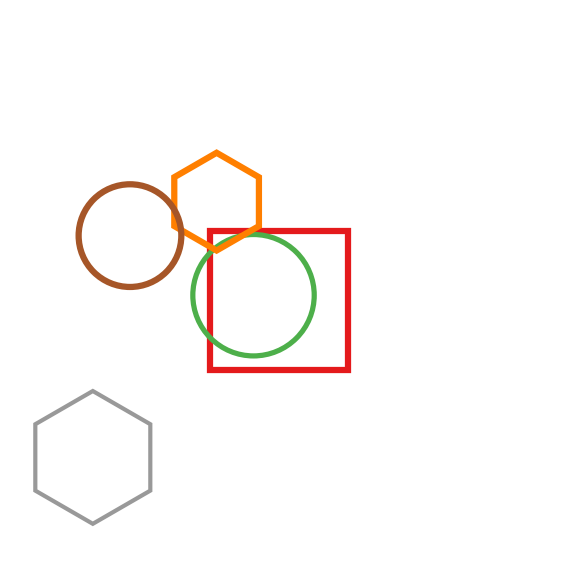[{"shape": "square", "thickness": 3, "radius": 0.6, "center": [0.483, 0.479]}, {"shape": "circle", "thickness": 2.5, "radius": 0.53, "center": [0.439, 0.488]}, {"shape": "hexagon", "thickness": 3, "radius": 0.42, "center": [0.375, 0.65]}, {"shape": "circle", "thickness": 3, "radius": 0.44, "center": [0.225, 0.591]}, {"shape": "hexagon", "thickness": 2, "radius": 0.57, "center": [0.161, 0.207]}]